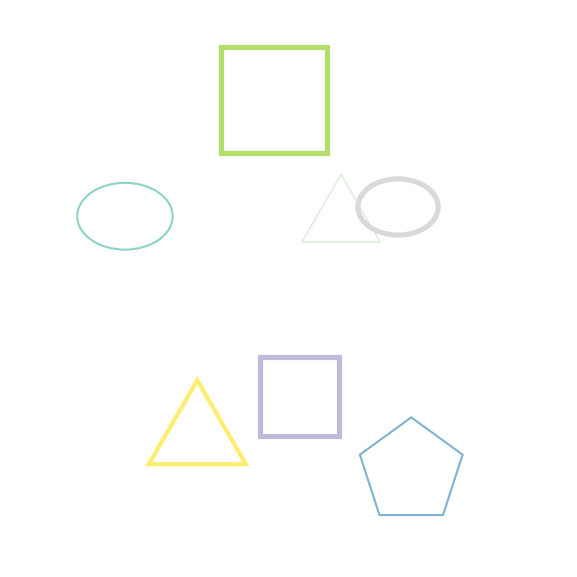[{"shape": "oval", "thickness": 1, "radius": 0.41, "center": [0.216, 0.625]}, {"shape": "square", "thickness": 2.5, "radius": 0.34, "center": [0.518, 0.312]}, {"shape": "pentagon", "thickness": 1, "radius": 0.47, "center": [0.712, 0.183]}, {"shape": "square", "thickness": 2.5, "radius": 0.46, "center": [0.474, 0.826]}, {"shape": "oval", "thickness": 2.5, "radius": 0.35, "center": [0.689, 0.641]}, {"shape": "triangle", "thickness": 0.5, "radius": 0.39, "center": [0.591, 0.619]}, {"shape": "triangle", "thickness": 2, "radius": 0.48, "center": [0.342, 0.244]}]